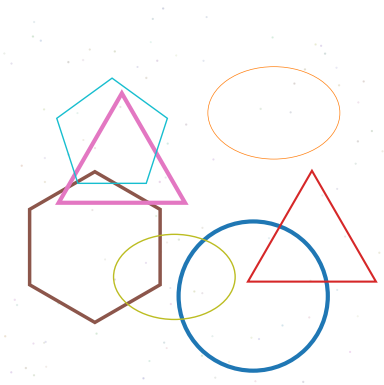[{"shape": "circle", "thickness": 3, "radius": 0.97, "center": [0.658, 0.231]}, {"shape": "oval", "thickness": 0.5, "radius": 0.86, "center": [0.711, 0.707]}, {"shape": "triangle", "thickness": 1.5, "radius": 0.96, "center": [0.81, 0.365]}, {"shape": "hexagon", "thickness": 2.5, "radius": 0.98, "center": [0.246, 0.358]}, {"shape": "triangle", "thickness": 3, "radius": 0.95, "center": [0.316, 0.568]}, {"shape": "oval", "thickness": 1, "radius": 0.79, "center": [0.453, 0.281]}, {"shape": "pentagon", "thickness": 1, "radius": 0.76, "center": [0.291, 0.646]}]